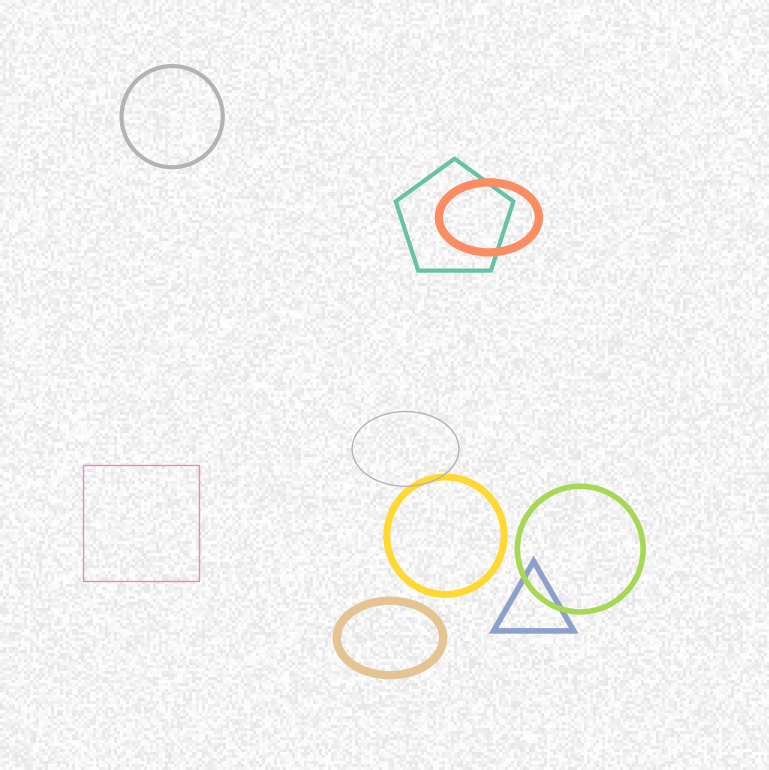[{"shape": "pentagon", "thickness": 1.5, "radius": 0.4, "center": [0.59, 0.714]}, {"shape": "oval", "thickness": 3, "radius": 0.32, "center": [0.635, 0.718]}, {"shape": "triangle", "thickness": 2, "radius": 0.3, "center": [0.693, 0.211]}, {"shape": "square", "thickness": 0.5, "radius": 0.38, "center": [0.183, 0.321]}, {"shape": "circle", "thickness": 2, "radius": 0.41, "center": [0.754, 0.287]}, {"shape": "circle", "thickness": 2.5, "radius": 0.38, "center": [0.579, 0.304]}, {"shape": "oval", "thickness": 3, "radius": 0.35, "center": [0.506, 0.172]}, {"shape": "circle", "thickness": 1.5, "radius": 0.33, "center": [0.224, 0.849]}, {"shape": "oval", "thickness": 0.5, "radius": 0.35, "center": [0.527, 0.417]}]